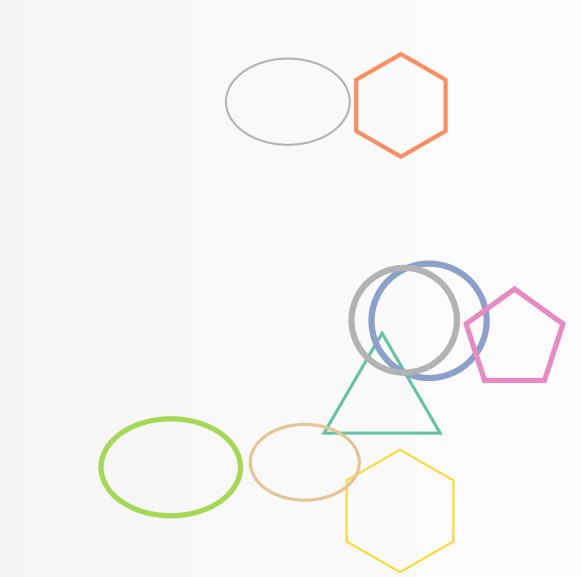[{"shape": "triangle", "thickness": 1.5, "radius": 0.58, "center": [0.657, 0.307]}, {"shape": "hexagon", "thickness": 2, "radius": 0.44, "center": [0.69, 0.817]}, {"shape": "circle", "thickness": 3, "radius": 0.5, "center": [0.738, 0.444]}, {"shape": "pentagon", "thickness": 2.5, "radius": 0.44, "center": [0.885, 0.411]}, {"shape": "oval", "thickness": 2.5, "radius": 0.6, "center": [0.294, 0.19]}, {"shape": "hexagon", "thickness": 1, "radius": 0.53, "center": [0.688, 0.114]}, {"shape": "oval", "thickness": 1.5, "radius": 0.47, "center": [0.524, 0.199]}, {"shape": "circle", "thickness": 3, "radius": 0.45, "center": [0.695, 0.445]}, {"shape": "oval", "thickness": 1, "radius": 0.53, "center": [0.495, 0.823]}]